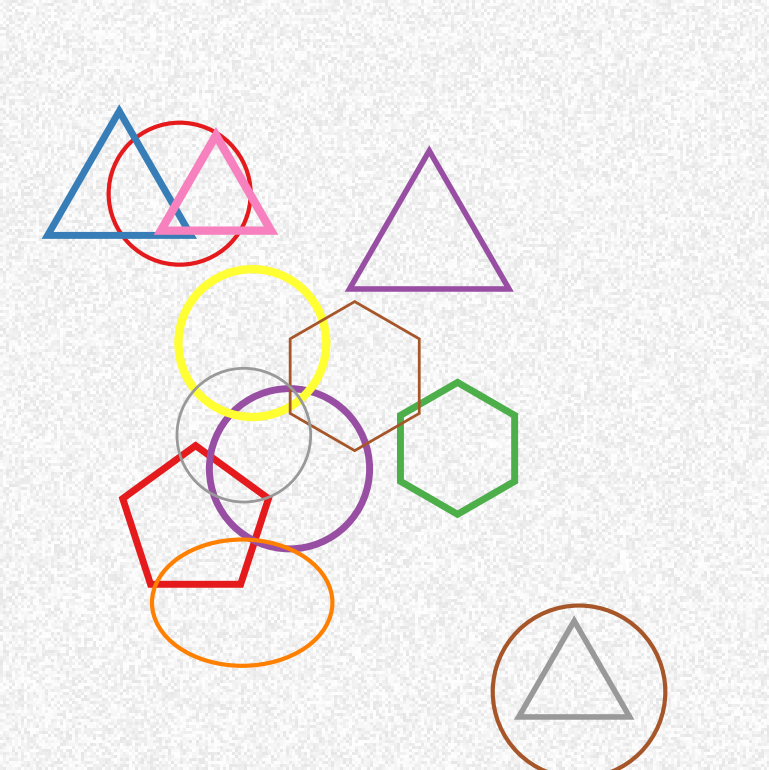[{"shape": "circle", "thickness": 1.5, "radius": 0.46, "center": [0.233, 0.748]}, {"shape": "pentagon", "thickness": 2.5, "radius": 0.5, "center": [0.254, 0.322]}, {"shape": "triangle", "thickness": 2.5, "radius": 0.54, "center": [0.155, 0.748]}, {"shape": "hexagon", "thickness": 2.5, "radius": 0.43, "center": [0.594, 0.418]}, {"shape": "circle", "thickness": 2.5, "radius": 0.52, "center": [0.376, 0.391]}, {"shape": "triangle", "thickness": 2, "radius": 0.6, "center": [0.557, 0.685]}, {"shape": "oval", "thickness": 1.5, "radius": 0.59, "center": [0.315, 0.217]}, {"shape": "circle", "thickness": 3, "radius": 0.48, "center": [0.328, 0.554]}, {"shape": "circle", "thickness": 1.5, "radius": 0.56, "center": [0.752, 0.102]}, {"shape": "hexagon", "thickness": 1, "radius": 0.48, "center": [0.461, 0.512]}, {"shape": "triangle", "thickness": 3, "radius": 0.41, "center": [0.28, 0.742]}, {"shape": "triangle", "thickness": 2, "radius": 0.42, "center": [0.746, 0.11]}, {"shape": "circle", "thickness": 1, "radius": 0.43, "center": [0.317, 0.435]}]